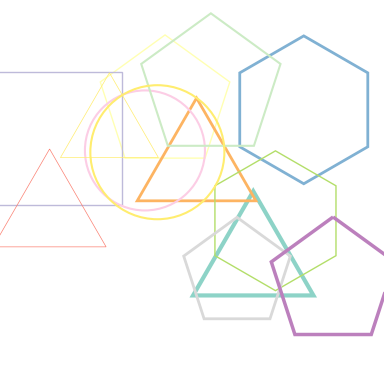[{"shape": "triangle", "thickness": 3, "radius": 0.9, "center": [0.658, 0.323]}, {"shape": "pentagon", "thickness": 1, "radius": 0.88, "center": [0.429, 0.732]}, {"shape": "square", "thickness": 1, "radius": 0.87, "center": [0.145, 0.64]}, {"shape": "triangle", "thickness": 0.5, "radius": 0.85, "center": [0.129, 0.444]}, {"shape": "hexagon", "thickness": 2, "radius": 0.96, "center": [0.789, 0.715]}, {"shape": "triangle", "thickness": 2, "radius": 0.89, "center": [0.511, 0.567]}, {"shape": "hexagon", "thickness": 1, "radius": 0.91, "center": [0.715, 0.427]}, {"shape": "circle", "thickness": 1.5, "radius": 0.78, "center": [0.376, 0.609]}, {"shape": "pentagon", "thickness": 2, "radius": 0.73, "center": [0.616, 0.29]}, {"shape": "pentagon", "thickness": 2.5, "radius": 0.84, "center": [0.865, 0.268]}, {"shape": "pentagon", "thickness": 1.5, "radius": 0.95, "center": [0.548, 0.775]}, {"shape": "triangle", "thickness": 0.5, "radius": 0.73, "center": [0.284, 0.664]}, {"shape": "circle", "thickness": 1.5, "radius": 0.87, "center": [0.409, 0.605]}]